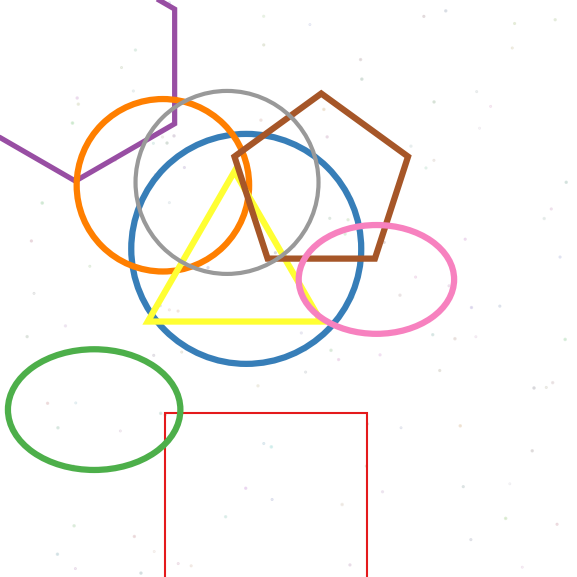[{"shape": "square", "thickness": 1, "radius": 0.87, "center": [0.46, 0.109]}, {"shape": "circle", "thickness": 3, "radius": 1.0, "center": [0.426, 0.568]}, {"shape": "oval", "thickness": 3, "radius": 0.75, "center": [0.163, 0.29]}, {"shape": "hexagon", "thickness": 2.5, "radius": 0.99, "center": [0.131, 0.884]}, {"shape": "circle", "thickness": 3, "radius": 0.75, "center": [0.282, 0.678]}, {"shape": "triangle", "thickness": 3, "radius": 0.87, "center": [0.406, 0.529]}, {"shape": "pentagon", "thickness": 3, "radius": 0.79, "center": [0.556, 0.679]}, {"shape": "oval", "thickness": 3, "radius": 0.67, "center": [0.652, 0.515]}, {"shape": "circle", "thickness": 2, "radius": 0.79, "center": [0.393, 0.683]}]